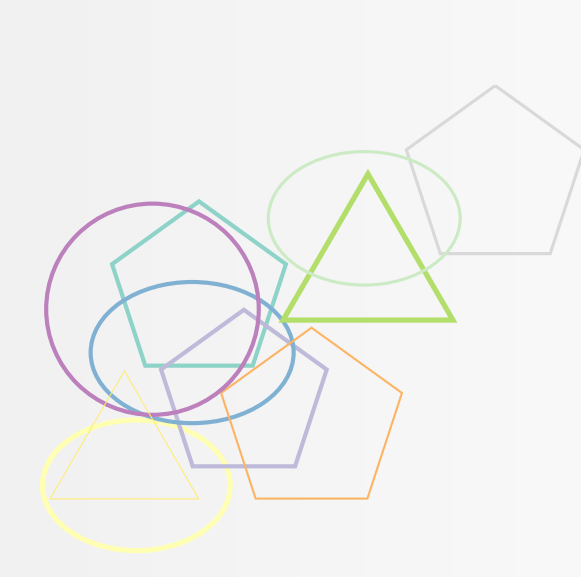[{"shape": "pentagon", "thickness": 2, "radius": 0.79, "center": [0.342, 0.493]}, {"shape": "oval", "thickness": 2.5, "radius": 0.81, "center": [0.234, 0.159]}, {"shape": "pentagon", "thickness": 2, "radius": 0.75, "center": [0.42, 0.313]}, {"shape": "oval", "thickness": 2, "radius": 0.87, "center": [0.331, 0.389]}, {"shape": "pentagon", "thickness": 1, "radius": 0.82, "center": [0.536, 0.268]}, {"shape": "triangle", "thickness": 2.5, "radius": 0.84, "center": [0.633, 0.529]}, {"shape": "pentagon", "thickness": 1.5, "radius": 0.8, "center": [0.852, 0.69]}, {"shape": "circle", "thickness": 2, "radius": 0.91, "center": [0.262, 0.464]}, {"shape": "oval", "thickness": 1.5, "radius": 0.83, "center": [0.627, 0.621]}, {"shape": "triangle", "thickness": 0.5, "radius": 0.74, "center": [0.214, 0.209]}]